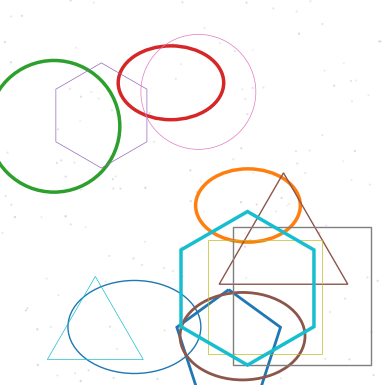[{"shape": "oval", "thickness": 1, "radius": 0.86, "center": [0.349, 0.151]}, {"shape": "pentagon", "thickness": 2, "radius": 0.71, "center": [0.594, 0.106]}, {"shape": "oval", "thickness": 2.5, "radius": 0.68, "center": [0.644, 0.466]}, {"shape": "circle", "thickness": 2.5, "radius": 0.85, "center": [0.14, 0.672]}, {"shape": "oval", "thickness": 2.5, "radius": 0.69, "center": [0.444, 0.785]}, {"shape": "hexagon", "thickness": 0.5, "radius": 0.68, "center": [0.263, 0.7]}, {"shape": "triangle", "thickness": 1, "radius": 0.96, "center": [0.736, 0.358]}, {"shape": "oval", "thickness": 2, "radius": 0.81, "center": [0.63, 0.127]}, {"shape": "circle", "thickness": 0.5, "radius": 0.75, "center": [0.515, 0.761]}, {"shape": "square", "thickness": 1, "radius": 0.89, "center": [0.785, 0.231]}, {"shape": "square", "thickness": 0.5, "radius": 0.74, "center": [0.689, 0.229]}, {"shape": "triangle", "thickness": 0.5, "radius": 0.72, "center": [0.248, 0.138]}, {"shape": "hexagon", "thickness": 2.5, "radius": 1.0, "center": [0.643, 0.251]}]